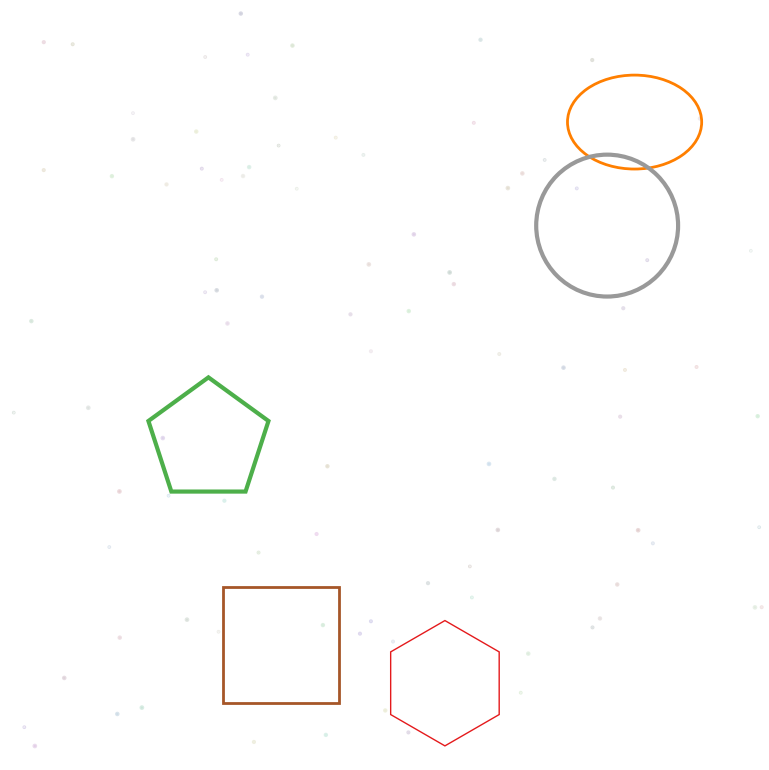[{"shape": "hexagon", "thickness": 0.5, "radius": 0.41, "center": [0.578, 0.113]}, {"shape": "pentagon", "thickness": 1.5, "radius": 0.41, "center": [0.271, 0.428]}, {"shape": "oval", "thickness": 1, "radius": 0.44, "center": [0.824, 0.841]}, {"shape": "square", "thickness": 1, "radius": 0.38, "center": [0.365, 0.163]}, {"shape": "circle", "thickness": 1.5, "radius": 0.46, "center": [0.789, 0.707]}]